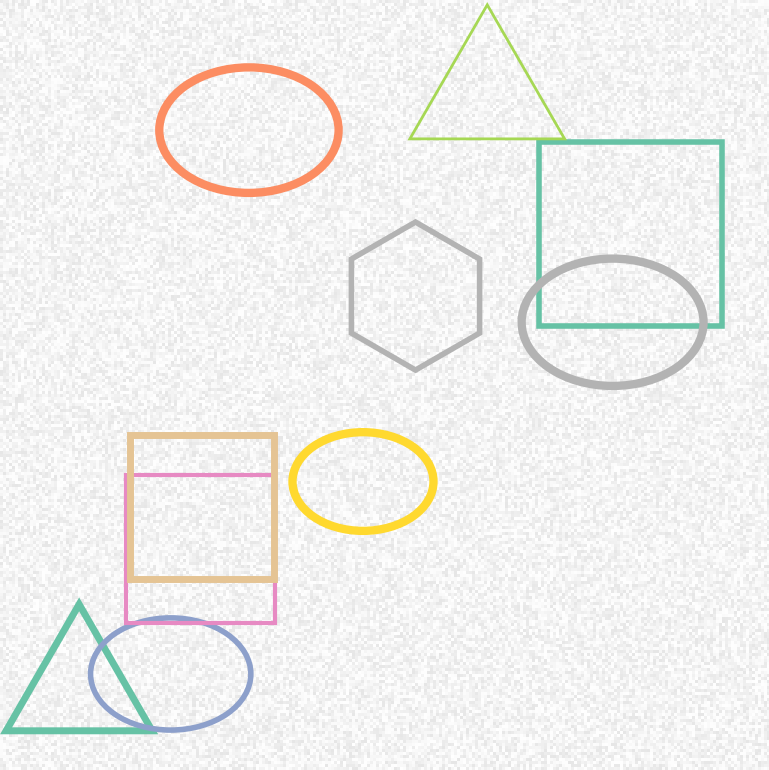[{"shape": "square", "thickness": 2, "radius": 0.6, "center": [0.819, 0.696]}, {"shape": "triangle", "thickness": 2.5, "radius": 0.55, "center": [0.103, 0.106]}, {"shape": "oval", "thickness": 3, "radius": 0.58, "center": [0.323, 0.831]}, {"shape": "oval", "thickness": 2, "radius": 0.52, "center": [0.222, 0.125]}, {"shape": "square", "thickness": 1.5, "radius": 0.48, "center": [0.26, 0.287]}, {"shape": "triangle", "thickness": 1, "radius": 0.58, "center": [0.633, 0.878]}, {"shape": "oval", "thickness": 3, "radius": 0.46, "center": [0.471, 0.375]}, {"shape": "square", "thickness": 2.5, "radius": 0.47, "center": [0.262, 0.342]}, {"shape": "hexagon", "thickness": 2, "radius": 0.48, "center": [0.54, 0.616]}, {"shape": "oval", "thickness": 3, "radius": 0.59, "center": [0.796, 0.581]}]